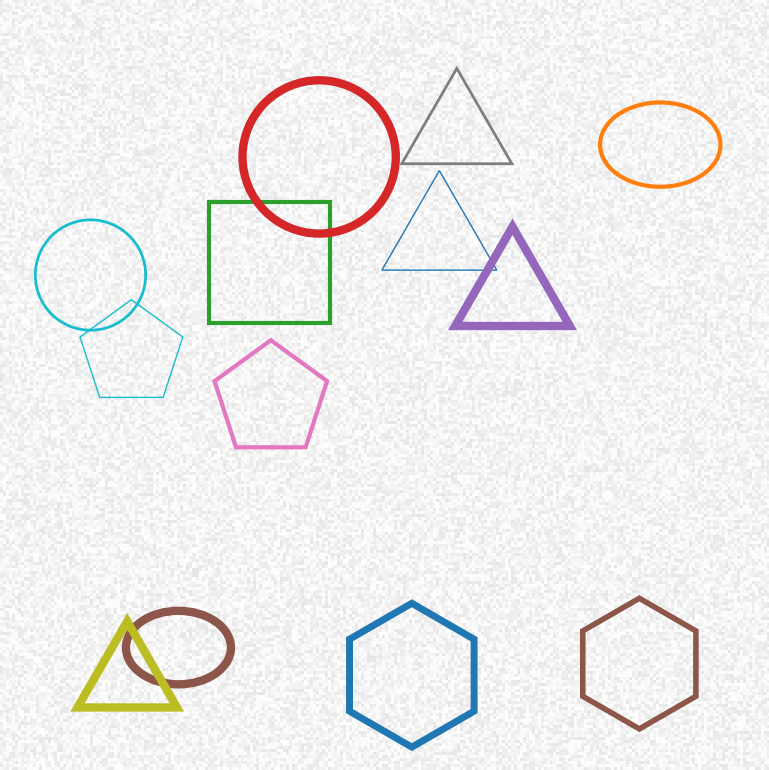[{"shape": "triangle", "thickness": 0.5, "radius": 0.43, "center": [0.571, 0.692]}, {"shape": "hexagon", "thickness": 2.5, "radius": 0.47, "center": [0.535, 0.123]}, {"shape": "oval", "thickness": 1.5, "radius": 0.39, "center": [0.858, 0.812]}, {"shape": "square", "thickness": 1.5, "radius": 0.39, "center": [0.35, 0.659]}, {"shape": "circle", "thickness": 3, "radius": 0.5, "center": [0.414, 0.796]}, {"shape": "triangle", "thickness": 3, "radius": 0.43, "center": [0.666, 0.62]}, {"shape": "hexagon", "thickness": 2, "radius": 0.42, "center": [0.83, 0.138]}, {"shape": "oval", "thickness": 3, "radius": 0.34, "center": [0.232, 0.159]}, {"shape": "pentagon", "thickness": 1.5, "radius": 0.38, "center": [0.352, 0.481]}, {"shape": "triangle", "thickness": 1, "radius": 0.41, "center": [0.593, 0.829]}, {"shape": "triangle", "thickness": 3, "radius": 0.37, "center": [0.165, 0.118]}, {"shape": "circle", "thickness": 1, "radius": 0.36, "center": [0.118, 0.643]}, {"shape": "pentagon", "thickness": 0.5, "radius": 0.35, "center": [0.171, 0.541]}]